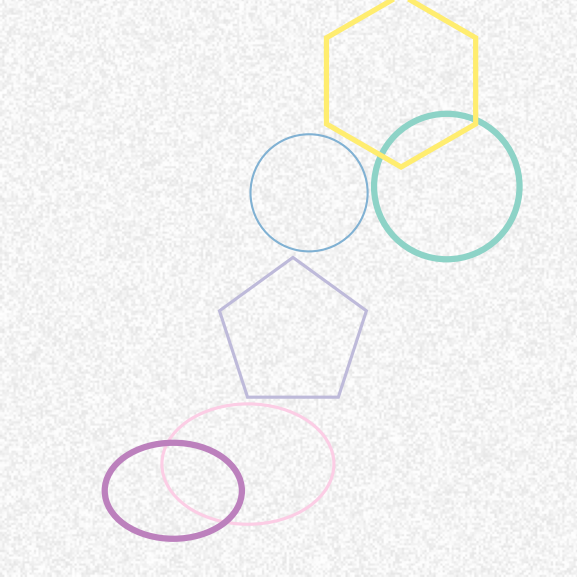[{"shape": "circle", "thickness": 3, "radius": 0.63, "center": [0.774, 0.676]}, {"shape": "pentagon", "thickness": 1.5, "radius": 0.67, "center": [0.507, 0.42]}, {"shape": "circle", "thickness": 1, "radius": 0.51, "center": [0.535, 0.665]}, {"shape": "oval", "thickness": 1.5, "radius": 0.74, "center": [0.429, 0.196]}, {"shape": "oval", "thickness": 3, "radius": 0.59, "center": [0.3, 0.149]}, {"shape": "hexagon", "thickness": 2.5, "radius": 0.75, "center": [0.694, 0.859]}]